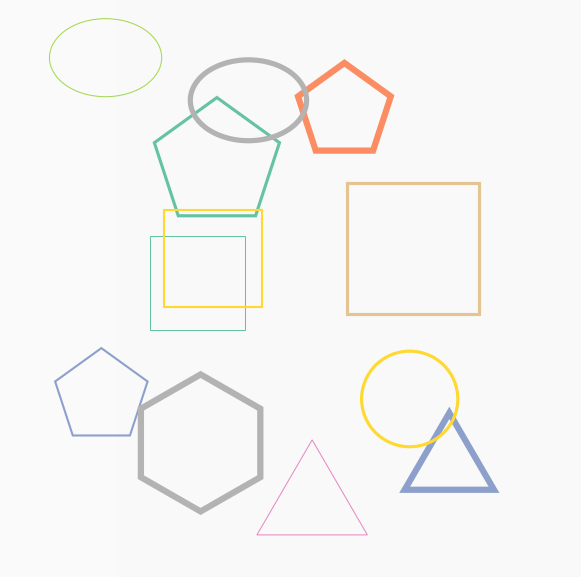[{"shape": "pentagon", "thickness": 1.5, "radius": 0.57, "center": [0.373, 0.717]}, {"shape": "square", "thickness": 0.5, "radius": 0.41, "center": [0.34, 0.509]}, {"shape": "pentagon", "thickness": 3, "radius": 0.42, "center": [0.593, 0.806]}, {"shape": "pentagon", "thickness": 1, "radius": 0.42, "center": [0.174, 0.313]}, {"shape": "triangle", "thickness": 3, "radius": 0.44, "center": [0.773, 0.195]}, {"shape": "triangle", "thickness": 0.5, "radius": 0.55, "center": [0.537, 0.128]}, {"shape": "oval", "thickness": 0.5, "radius": 0.48, "center": [0.182, 0.899]}, {"shape": "circle", "thickness": 1.5, "radius": 0.41, "center": [0.705, 0.308]}, {"shape": "square", "thickness": 1, "radius": 0.42, "center": [0.367, 0.552]}, {"shape": "square", "thickness": 1.5, "radius": 0.57, "center": [0.71, 0.569]}, {"shape": "hexagon", "thickness": 3, "radius": 0.59, "center": [0.345, 0.232]}, {"shape": "oval", "thickness": 2.5, "radius": 0.5, "center": [0.427, 0.825]}]